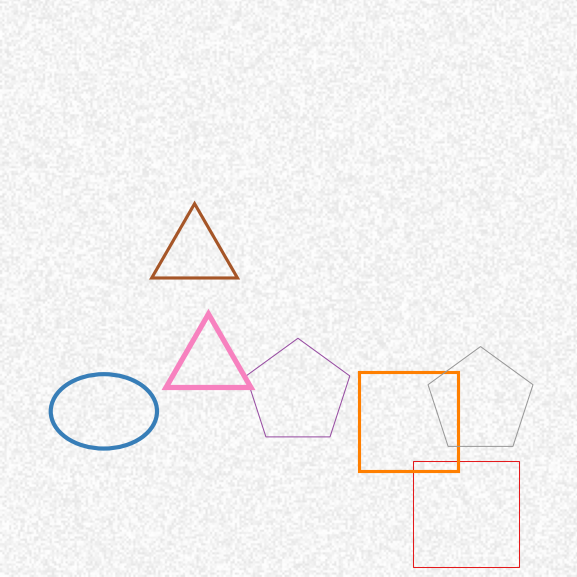[{"shape": "square", "thickness": 0.5, "radius": 0.46, "center": [0.808, 0.109]}, {"shape": "oval", "thickness": 2, "radius": 0.46, "center": [0.18, 0.287]}, {"shape": "pentagon", "thickness": 0.5, "radius": 0.47, "center": [0.516, 0.319]}, {"shape": "square", "thickness": 1.5, "radius": 0.43, "center": [0.708, 0.27]}, {"shape": "triangle", "thickness": 1.5, "radius": 0.43, "center": [0.337, 0.561]}, {"shape": "triangle", "thickness": 2.5, "radius": 0.42, "center": [0.361, 0.371]}, {"shape": "pentagon", "thickness": 0.5, "radius": 0.48, "center": [0.832, 0.303]}]